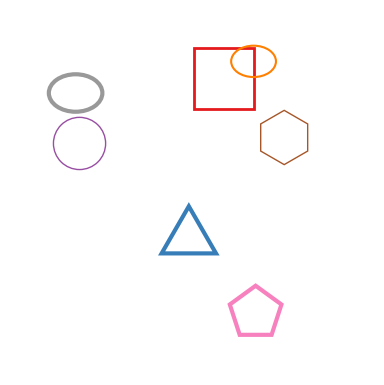[{"shape": "square", "thickness": 2, "radius": 0.39, "center": [0.582, 0.796]}, {"shape": "triangle", "thickness": 3, "radius": 0.41, "center": [0.49, 0.383]}, {"shape": "circle", "thickness": 1, "radius": 0.34, "center": [0.207, 0.627]}, {"shape": "oval", "thickness": 1.5, "radius": 0.29, "center": [0.659, 0.841]}, {"shape": "hexagon", "thickness": 1, "radius": 0.35, "center": [0.738, 0.643]}, {"shape": "pentagon", "thickness": 3, "radius": 0.35, "center": [0.664, 0.187]}, {"shape": "oval", "thickness": 3, "radius": 0.35, "center": [0.196, 0.758]}]